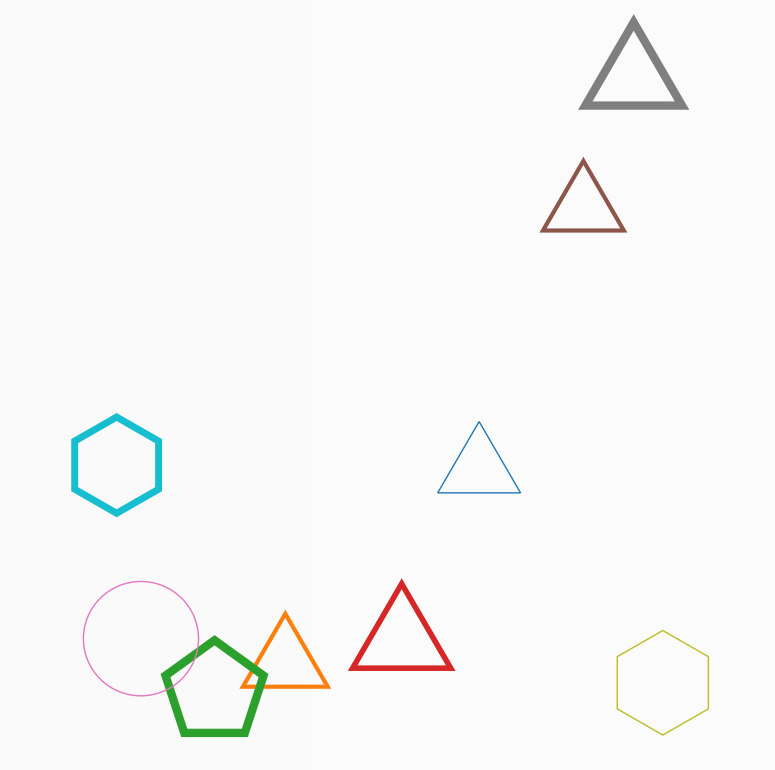[{"shape": "triangle", "thickness": 0.5, "radius": 0.31, "center": [0.618, 0.391]}, {"shape": "triangle", "thickness": 1.5, "radius": 0.32, "center": [0.368, 0.14]}, {"shape": "pentagon", "thickness": 3, "radius": 0.33, "center": [0.277, 0.102]}, {"shape": "triangle", "thickness": 2, "radius": 0.37, "center": [0.518, 0.169]}, {"shape": "triangle", "thickness": 1.5, "radius": 0.3, "center": [0.753, 0.731]}, {"shape": "circle", "thickness": 0.5, "radius": 0.37, "center": [0.182, 0.171]}, {"shape": "triangle", "thickness": 3, "radius": 0.36, "center": [0.818, 0.899]}, {"shape": "hexagon", "thickness": 0.5, "radius": 0.34, "center": [0.855, 0.113]}, {"shape": "hexagon", "thickness": 2.5, "radius": 0.31, "center": [0.15, 0.396]}]